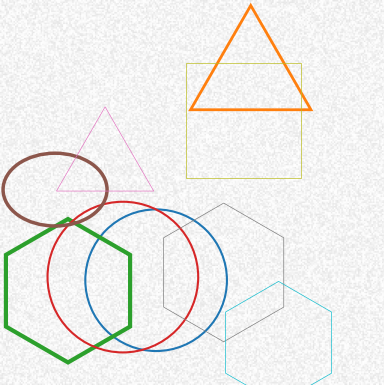[{"shape": "circle", "thickness": 1.5, "radius": 0.92, "center": [0.406, 0.272]}, {"shape": "triangle", "thickness": 2, "radius": 0.9, "center": [0.651, 0.805]}, {"shape": "hexagon", "thickness": 3, "radius": 0.93, "center": [0.177, 0.245]}, {"shape": "circle", "thickness": 1.5, "radius": 0.98, "center": [0.319, 0.28]}, {"shape": "oval", "thickness": 2.5, "radius": 0.68, "center": [0.143, 0.508]}, {"shape": "triangle", "thickness": 0.5, "radius": 0.73, "center": [0.273, 0.577]}, {"shape": "hexagon", "thickness": 0.5, "radius": 0.9, "center": [0.581, 0.292]}, {"shape": "square", "thickness": 0.5, "radius": 0.75, "center": [0.633, 0.687]}, {"shape": "hexagon", "thickness": 0.5, "radius": 0.79, "center": [0.724, 0.11]}]